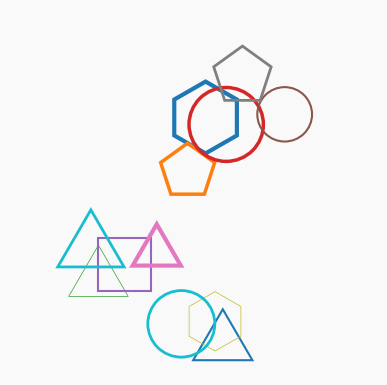[{"shape": "hexagon", "thickness": 3, "radius": 0.47, "center": [0.531, 0.695]}, {"shape": "triangle", "thickness": 1.5, "radius": 0.44, "center": [0.575, 0.108]}, {"shape": "pentagon", "thickness": 2.5, "radius": 0.37, "center": [0.484, 0.555]}, {"shape": "triangle", "thickness": 0.5, "radius": 0.44, "center": [0.254, 0.274]}, {"shape": "circle", "thickness": 2.5, "radius": 0.48, "center": [0.584, 0.677]}, {"shape": "square", "thickness": 1.5, "radius": 0.34, "center": [0.322, 0.313]}, {"shape": "circle", "thickness": 1.5, "radius": 0.35, "center": [0.735, 0.703]}, {"shape": "triangle", "thickness": 3, "radius": 0.36, "center": [0.405, 0.346]}, {"shape": "pentagon", "thickness": 2, "radius": 0.39, "center": [0.626, 0.802]}, {"shape": "hexagon", "thickness": 0.5, "radius": 0.39, "center": [0.555, 0.165]}, {"shape": "circle", "thickness": 2, "radius": 0.43, "center": [0.468, 0.159]}, {"shape": "triangle", "thickness": 2, "radius": 0.49, "center": [0.235, 0.356]}]